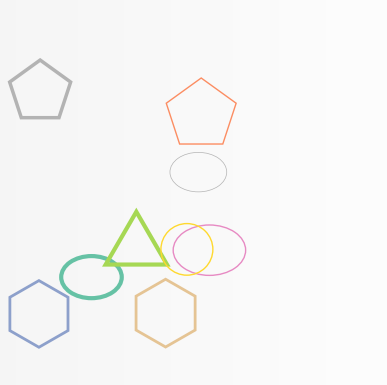[{"shape": "oval", "thickness": 3, "radius": 0.39, "center": [0.236, 0.28]}, {"shape": "pentagon", "thickness": 1, "radius": 0.47, "center": [0.519, 0.703]}, {"shape": "hexagon", "thickness": 2, "radius": 0.43, "center": [0.1, 0.185]}, {"shape": "oval", "thickness": 1, "radius": 0.47, "center": [0.54, 0.35]}, {"shape": "triangle", "thickness": 3, "radius": 0.46, "center": [0.352, 0.359]}, {"shape": "circle", "thickness": 1, "radius": 0.34, "center": [0.482, 0.352]}, {"shape": "hexagon", "thickness": 2, "radius": 0.44, "center": [0.427, 0.187]}, {"shape": "oval", "thickness": 0.5, "radius": 0.37, "center": [0.512, 0.553]}, {"shape": "pentagon", "thickness": 2.5, "radius": 0.41, "center": [0.104, 0.761]}]